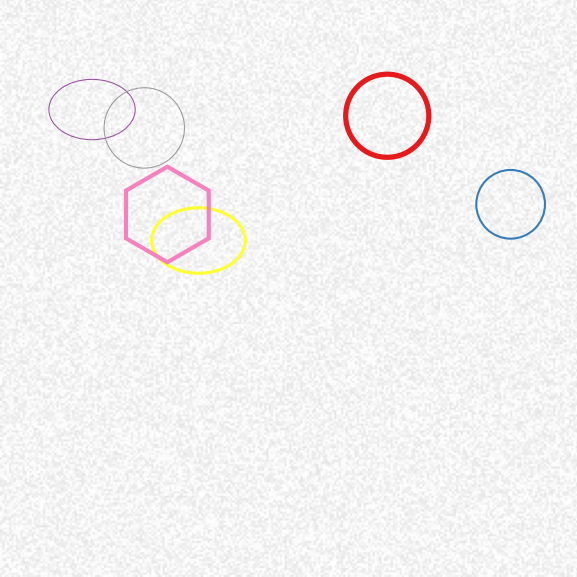[{"shape": "circle", "thickness": 2.5, "radius": 0.36, "center": [0.671, 0.799]}, {"shape": "circle", "thickness": 1, "radius": 0.3, "center": [0.884, 0.645]}, {"shape": "oval", "thickness": 0.5, "radius": 0.37, "center": [0.159, 0.809]}, {"shape": "oval", "thickness": 1.5, "radius": 0.41, "center": [0.344, 0.583]}, {"shape": "hexagon", "thickness": 2, "radius": 0.41, "center": [0.29, 0.628]}, {"shape": "circle", "thickness": 0.5, "radius": 0.35, "center": [0.25, 0.778]}]